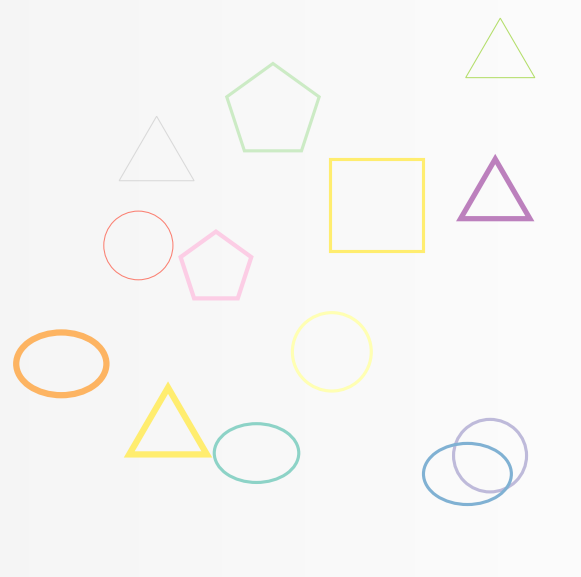[{"shape": "oval", "thickness": 1.5, "radius": 0.36, "center": [0.441, 0.215]}, {"shape": "circle", "thickness": 1.5, "radius": 0.34, "center": [0.571, 0.39]}, {"shape": "circle", "thickness": 1.5, "radius": 0.31, "center": [0.843, 0.21]}, {"shape": "circle", "thickness": 0.5, "radius": 0.3, "center": [0.238, 0.574]}, {"shape": "oval", "thickness": 1.5, "radius": 0.38, "center": [0.804, 0.178]}, {"shape": "oval", "thickness": 3, "radius": 0.39, "center": [0.106, 0.369]}, {"shape": "triangle", "thickness": 0.5, "radius": 0.34, "center": [0.861, 0.899]}, {"shape": "pentagon", "thickness": 2, "radius": 0.32, "center": [0.372, 0.534]}, {"shape": "triangle", "thickness": 0.5, "radius": 0.37, "center": [0.269, 0.723]}, {"shape": "triangle", "thickness": 2.5, "radius": 0.34, "center": [0.852, 0.655]}, {"shape": "pentagon", "thickness": 1.5, "radius": 0.42, "center": [0.47, 0.806]}, {"shape": "square", "thickness": 1.5, "radius": 0.4, "center": [0.647, 0.645]}, {"shape": "triangle", "thickness": 3, "radius": 0.39, "center": [0.289, 0.251]}]